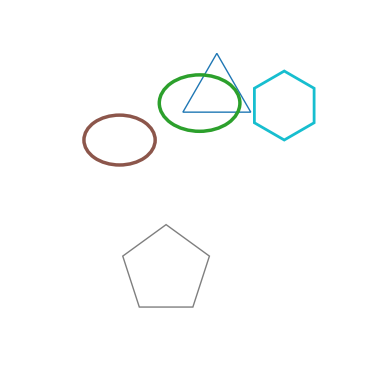[{"shape": "triangle", "thickness": 1, "radius": 0.51, "center": [0.563, 0.76]}, {"shape": "oval", "thickness": 2.5, "radius": 0.52, "center": [0.518, 0.732]}, {"shape": "oval", "thickness": 2.5, "radius": 0.46, "center": [0.311, 0.636]}, {"shape": "pentagon", "thickness": 1, "radius": 0.59, "center": [0.431, 0.298]}, {"shape": "hexagon", "thickness": 2, "radius": 0.45, "center": [0.738, 0.726]}]